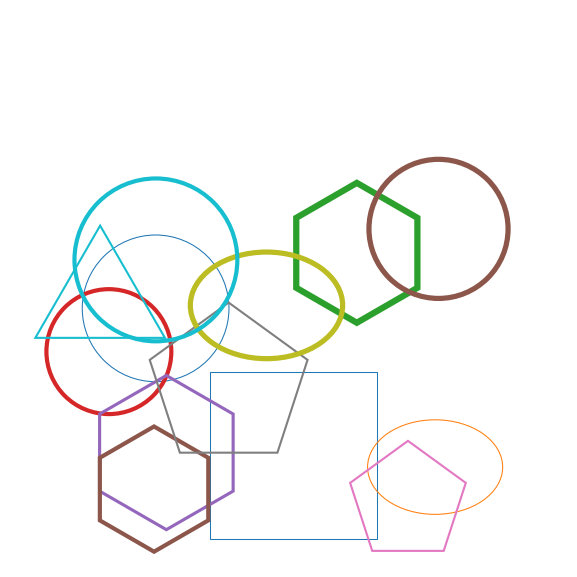[{"shape": "circle", "thickness": 0.5, "radius": 0.64, "center": [0.269, 0.465]}, {"shape": "square", "thickness": 0.5, "radius": 0.72, "center": [0.508, 0.21]}, {"shape": "oval", "thickness": 0.5, "radius": 0.58, "center": [0.753, 0.19]}, {"shape": "hexagon", "thickness": 3, "radius": 0.61, "center": [0.618, 0.561]}, {"shape": "circle", "thickness": 2, "radius": 0.54, "center": [0.189, 0.39]}, {"shape": "hexagon", "thickness": 1.5, "radius": 0.67, "center": [0.288, 0.215]}, {"shape": "hexagon", "thickness": 2, "radius": 0.54, "center": [0.267, 0.152]}, {"shape": "circle", "thickness": 2.5, "radius": 0.6, "center": [0.759, 0.603]}, {"shape": "pentagon", "thickness": 1, "radius": 0.53, "center": [0.706, 0.13]}, {"shape": "pentagon", "thickness": 1, "radius": 0.72, "center": [0.396, 0.332]}, {"shape": "oval", "thickness": 2.5, "radius": 0.66, "center": [0.461, 0.47]}, {"shape": "triangle", "thickness": 1, "radius": 0.65, "center": [0.173, 0.479]}, {"shape": "circle", "thickness": 2, "radius": 0.71, "center": [0.27, 0.549]}]